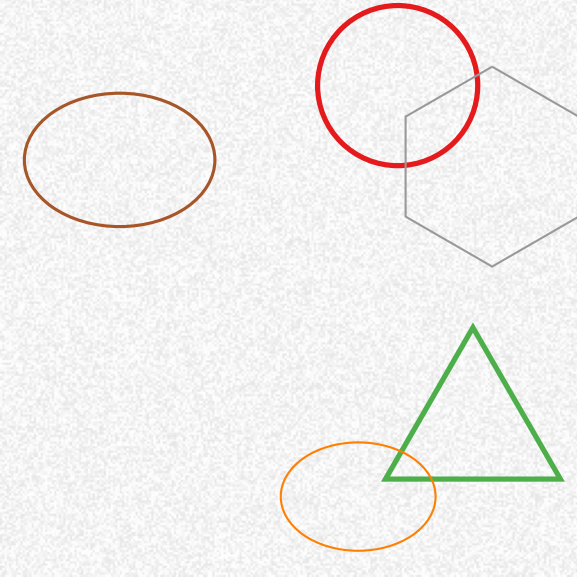[{"shape": "circle", "thickness": 2.5, "radius": 0.69, "center": [0.689, 0.851]}, {"shape": "triangle", "thickness": 2.5, "radius": 0.87, "center": [0.819, 0.257]}, {"shape": "oval", "thickness": 1, "radius": 0.67, "center": [0.62, 0.139]}, {"shape": "oval", "thickness": 1.5, "radius": 0.82, "center": [0.207, 0.722]}, {"shape": "hexagon", "thickness": 1, "radius": 0.87, "center": [0.852, 0.711]}]